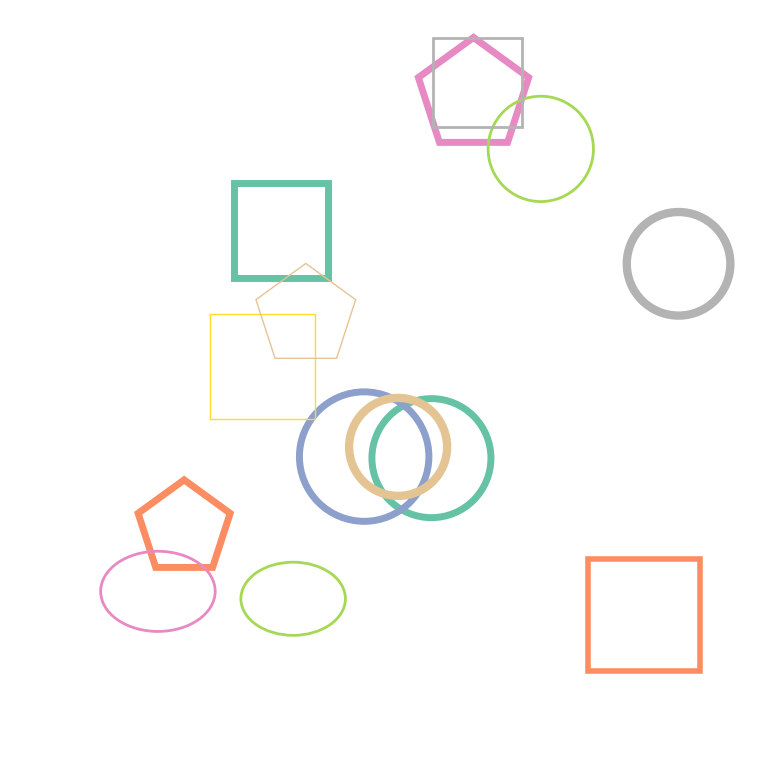[{"shape": "circle", "thickness": 2.5, "radius": 0.39, "center": [0.56, 0.405]}, {"shape": "square", "thickness": 2.5, "radius": 0.31, "center": [0.365, 0.701]}, {"shape": "square", "thickness": 2, "radius": 0.36, "center": [0.837, 0.201]}, {"shape": "pentagon", "thickness": 2.5, "radius": 0.31, "center": [0.239, 0.314]}, {"shape": "circle", "thickness": 2.5, "radius": 0.42, "center": [0.473, 0.407]}, {"shape": "pentagon", "thickness": 2.5, "radius": 0.38, "center": [0.615, 0.876]}, {"shape": "oval", "thickness": 1, "radius": 0.37, "center": [0.205, 0.232]}, {"shape": "oval", "thickness": 1, "radius": 0.34, "center": [0.381, 0.222]}, {"shape": "circle", "thickness": 1, "radius": 0.34, "center": [0.702, 0.807]}, {"shape": "square", "thickness": 0.5, "radius": 0.34, "center": [0.341, 0.524]}, {"shape": "circle", "thickness": 3, "radius": 0.32, "center": [0.517, 0.42]}, {"shape": "pentagon", "thickness": 0.5, "radius": 0.34, "center": [0.397, 0.59]}, {"shape": "circle", "thickness": 3, "radius": 0.34, "center": [0.881, 0.657]}, {"shape": "square", "thickness": 1, "radius": 0.29, "center": [0.62, 0.893]}]